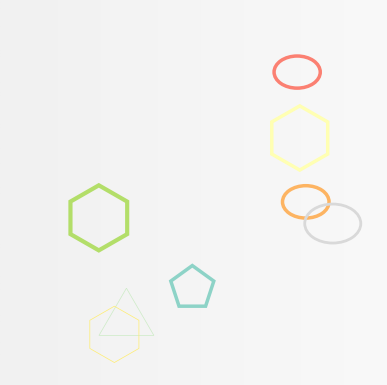[{"shape": "pentagon", "thickness": 2.5, "radius": 0.29, "center": [0.496, 0.252]}, {"shape": "hexagon", "thickness": 2.5, "radius": 0.42, "center": [0.774, 0.642]}, {"shape": "oval", "thickness": 2.5, "radius": 0.3, "center": [0.767, 0.813]}, {"shape": "oval", "thickness": 2.5, "radius": 0.3, "center": [0.789, 0.476]}, {"shape": "hexagon", "thickness": 3, "radius": 0.42, "center": [0.255, 0.434]}, {"shape": "oval", "thickness": 2, "radius": 0.36, "center": [0.859, 0.419]}, {"shape": "triangle", "thickness": 0.5, "radius": 0.41, "center": [0.326, 0.17]}, {"shape": "hexagon", "thickness": 0.5, "radius": 0.37, "center": [0.295, 0.132]}]